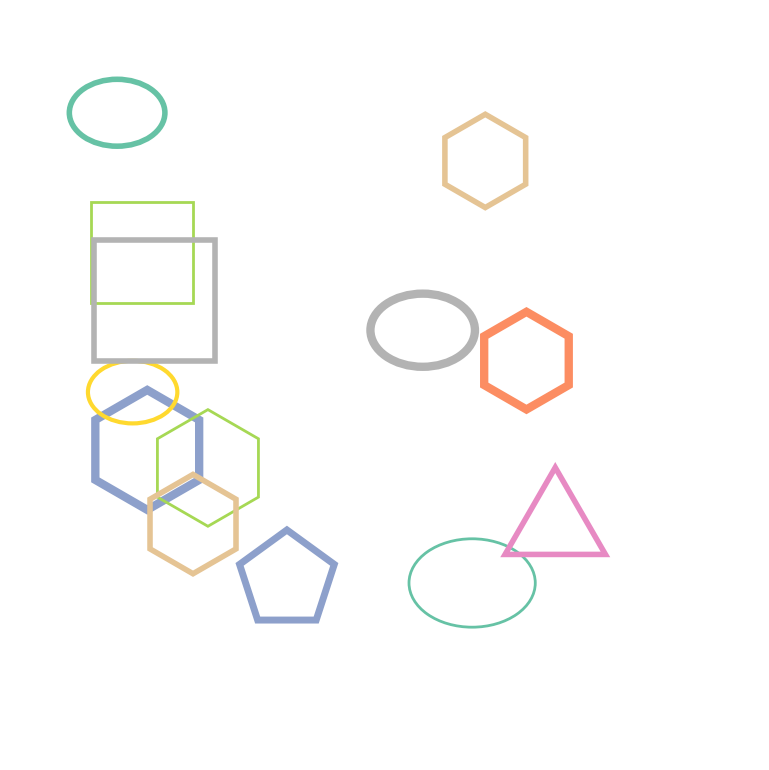[{"shape": "oval", "thickness": 2, "radius": 0.31, "center": [0.152, 0.854]}, {"shape": "oval", "thickness": 1, "radius": 0.41, "center": [0.613, 0.243]}, {"shape": "hexagon", "thickness": 3, "radius": 0.32, "center": [0.684, 0.532]}, {"shape": "pentagon", "thickness": 2.5, "radius": 0.32, "center": [0.373, 0.247]}, {"shape": "hexagon", "thickness": 3, "radius": 0.39, "center": [0.191, 0.416]}, {"shape": "triangle", "thickness": 2, "radius": 0.38, "center": [0.721, 0.318]}, {"shape": "square", "thickness": 1, "radius": 0.33, "center": [0.184, 0.672]}, {"shape": "hexagon", "thickness": 1, "radius": 0.38, "center": [0.27, 0.392]}, {"shape": "oval", "thickness": 1.5, "radius": 0.29, "center": [0.172, 0.491]}, {"shape": "hexagon", "thickness": 2, "radius": 0.3, "center": [0.63, 0.791]}, {"shape": "hexagon", "thickness": 2, "radius": 0.32, "center": [0.251, 0.319]}, {"shape": "oval", "thickness": 3, "radius": 0.34, "center": [0.549, 0.571]}, {"shape": "square", "thickness": 2, "radius": 0.39, "center": [0.201, 0.61]}]